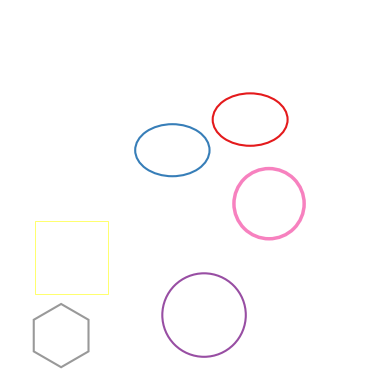[{"shape": "oval", "thickness": 1.5, "radius": 0.49, "center": [0.65, 0.689]}, {"shape": "oval", "thickness": 1.5, "radius": 0.48, "center": [0.448, 0.61]}, {"shape": "circle", "thickness": 1.5, "radius": 0.54, "center": [0.53, 0.182]}, {"shape": "square", "thickness": 0.5, "radius": 0.47, "center": [0.186, 0.331]}, {"shape": "circle", "thickness": 2.5, "radius": 0.46, "center": [0.699, 0.471]}, {"shape": "hexagon", "thickness": 1.5, "radius": 0.41, "center": [0.159, 0.128]}]